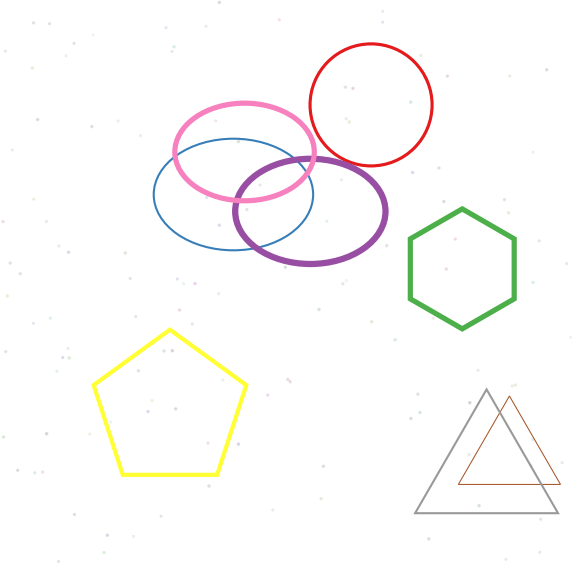[{"shape": "circle", "thickness": 1.5, "radius": 0.53, "center": [0.643, 0.817]}, {"shape": "oval", "thickness": 1, "radius": 0.69, "center": [0.404, 0.662]}, {"shape": "hexagon", "thickness": 2.5, "radius": 0.52, "center": [0.8, 0.534]}, {"shape": "oval", "thickness": 3, "radius": 0.65, "center": [0.537, 0.633]}, {"shape": "pentagon", "thickness": 2, "radius": 0.69, "center": [0.294, 0.289]}, {"shape": "triangle", "thickness": 0.5, "radius": 0.51, "center": [0.882, 0.211]}, {"shape": "oval", "thickness": 2.5, "radius": 0.6, "center": [0.423, 0.736]}, {"shape": "triangle", "thickness": 1, "radius": 0.71, "center": [0.843, 0.182]}]